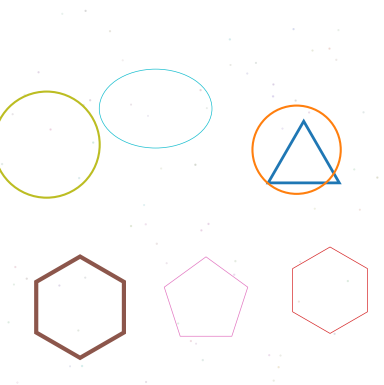[{"shape": "triangle", "thickness": 2, "radius": 0.53, "center": [0.789, 0.578]}, {"shape": "circle", "thickness": 1.5, "radius": 0.57, "center": [0.77, 0.611]}, {"shape": "hexagon", "thickness": 0.5, "radius": 0.56, "center": [0.857, 0.246]}, {"shape": "hexagon", "thickness": 3, "radius": 0.66, "center": [0.208, 0.202]}, {"shape": "pentagon", "thickness": 0.5, "radius": 0.57, "center": [0.535, 0.219]}, {"shape": "circle", "thickness": 1.5, "radius": 0.69, "center": [0.121, 0.624]}, {"shape": "oval", "thickness": 0.5, "radius": 0.73, "center": [0.404, 0.718]}]